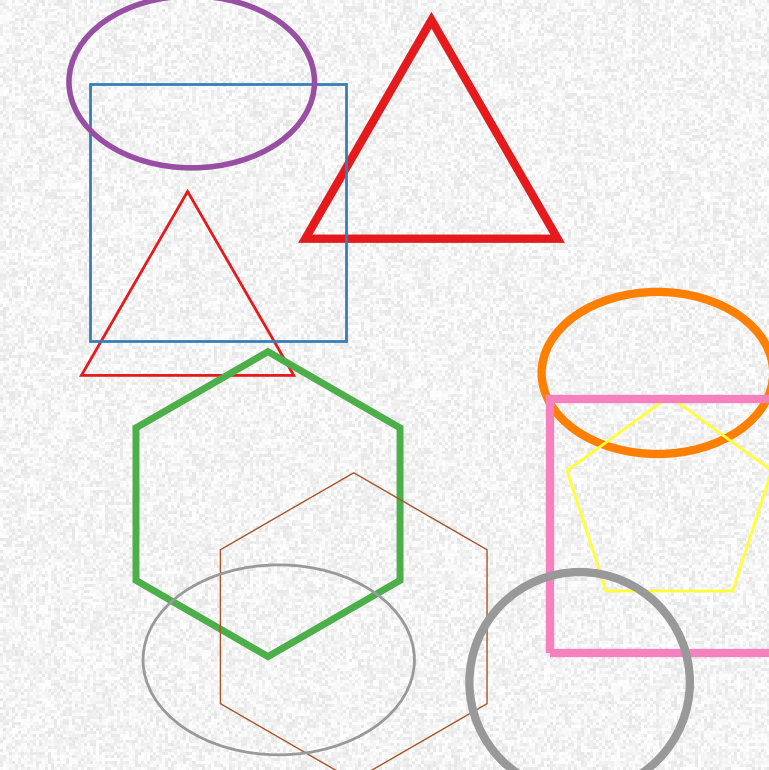[{"shape": "triangle", "thickness": 1, "radius": 0.8, "center": [0.244, 0.592]}, {"shape": "triangle", "thickness": 3, "radius": 0.95, "center": [0.56, 0.785]}, {"shape": "square", "thickness": 1, "radius": 0.83, "center": [0.283, 0.724]}, {"shape": "hexagon", "thickness": 2.5, "radius": 0.99, "center": [0.348, 0.345]}, {"shape": "oval", "thickness": 2, "radius": 0.8, "center": [0.249, 0.894]}, {"shape": "oval", "thickness": 3, "radius": 0.75, "center": [0.854, 0.516]}, {"shape": "pentagon", "thickness": 1, "radius": 0.7, "center": [0.869, 0.346]}, {"shape": "hexagon", "thickness": 0.5, "radius": 1.0, "center": [0.459, 0.186]}, {"shape": "square", "thickness": 3, "radius": 0.82, "center": [0.879, 0.317]}, {"shape": "oval", "thickness": 1, "radius": 0.88, "center": [0.362, 0.143]}, {"shape": "circle", "thickness": 3, "radius": 0.72, "center": [0.753, 0.114]}]